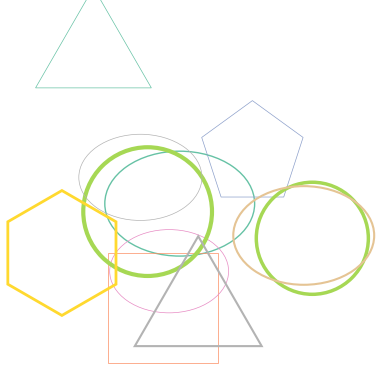[{"shape": "oval", "thickness": 1, "radius": 0.97, "center": [0.467, 0.471]}, {"shape": "triangle", "thickness": 0.5, "radius": 0.87, "center": [0.243, 0.859]}, {"shape": "square", "thickness": 0.5, "radius": 0.71, "center": [0.424, 0.201]}, {"shape": "pentagon", "thickness": 0.5, "radius": 0.69, "center": [0.656, 0.6]}, {"shape": "oval", "thickness": 0.5, "radius": 0.77, "center": [0.439, 0.296]}, {"shape": "circle", "thickness": 2.5, "radius": 0.73, "center": [0.811, 0.381]}, {"shape": "circle", "thickness": 3, "radius": 0.84, "center": [0.383, 0.45]}, {"shape": "hexagon", "thickness": 2, "radius": 0.81, "center": [0.161, 0.343]}, {"shape": "oval", "thickness": 1.5, "radius": 0.92, "center": [0.789, 0.388]}, {"shape": "oval", "thickness": 0.5, "radius": 0.8, "center": [0.365, 0.539]}, {"shape": "triangle", "thickness": 1.5, "radius": 0.95, "center": [0.515, 0.196]}]